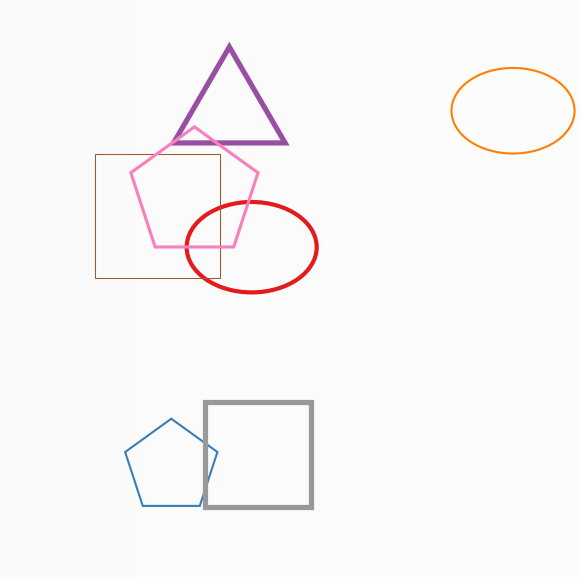[{"shape": "oval", "thickness": 2, "radius": 0.56, "center": [0.433, 0.571]}, {"shape": "pentagon", "thickness": 1, "radius": 0.42, "center": [0.295, 0.191]}, {"shape": "triangle", "thickness": 2.5, "radius": 0.55, "center": [0.395, 0.807]}, {"shape": "oval", "thickness": 1, "radius": 0.53, "center": [0.883, 0.807]}, {"shape": "square", "thickness": 0.5, "radius": 0.54, "center": [0.271, 0.626]}, {"shape": "pentagon", "thickness": 1.5, "radius": 0.57, "center": [0.334, 0.664]}, {"shape": "square", "thickness": 2.5, "radius": 0.46, "center": [0.444, 0.212]}]